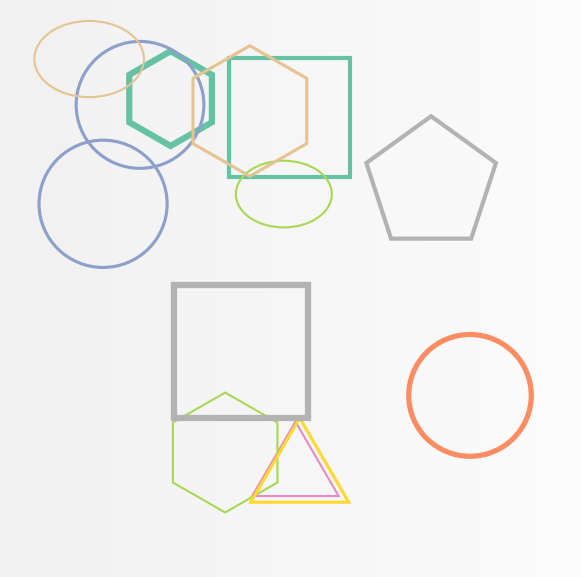[{"shape": "square", "thickness": 2, "radius": 0.52, "center": [0.498, 0.796]}, {"shape": "hexagon", "thickness": 3, "radius": 0.41, "center": [0.293, 0.828]}, {"shape": "circle", "thickness": 2.5, "radius": 0.53, "center": [0.809, 0.314]}, {"shape": "circle", "thickness": 1.5, "radius": 0.55, "center": [0.177, 0.646]}, {"shape": "circle", "thickness": 1.5, "radius": 0.55, "center": [0.241, 0.818]}, {"shape": "triangle", "thickness": 1, "radius": 0.43, "center": [0.508, 0.183]}, {"shape": "oval", "thickness": 1, "radius": 0.41, "center": [0.488, 0.663]}, {"shape": "hexagon", "thickness": 1, "radius": 0.52, "center": [0.387, 0.216]}, {"shape": "triangle", "thickness": 1.5, "radius": 0.49, "center": [0.516, 0.178]}, {"shape": "hexagon", "thickness": 1.5, "radius": 0.56, "center": [0.43, 0.807]}, {"shape": "oval", "thickness": 1, "radius": 0.47, "center": [0.153, 0.897]}, {"shape": "pentagon", "thickness": 2, "radius": 0.59, "center": [0.742, 0.681]}, {"shape": "square", "thickness": 3, "radius": 0.58, "center": [0.415, 0.39]}]